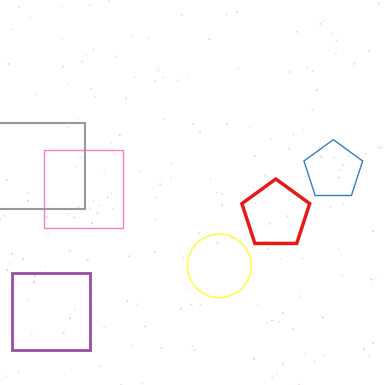[{"shape": "pentagon", "thickness": 2.5, "radius": 0.46, "center": [0.716, 0.443]}, {"shape": "pentagon", "thickness": 1, "radius": 0.4, "center": [0.866, 0.557]}, {"shape": "square", "thickness": 2, "radius": 0.5, "center": [0.132, 0.191]}, {"shape": "circle", "thickness": 1, "radius": 0.41, "center": [0.57, 0.309]}, {"shape": "square", "thickness": 1, "radius": 0.51, "center": [0.217, 0.509]}, {"shape": "square", "thickness": 1.5, "radius": 0.56, "center": [0.107, 0.568]}]